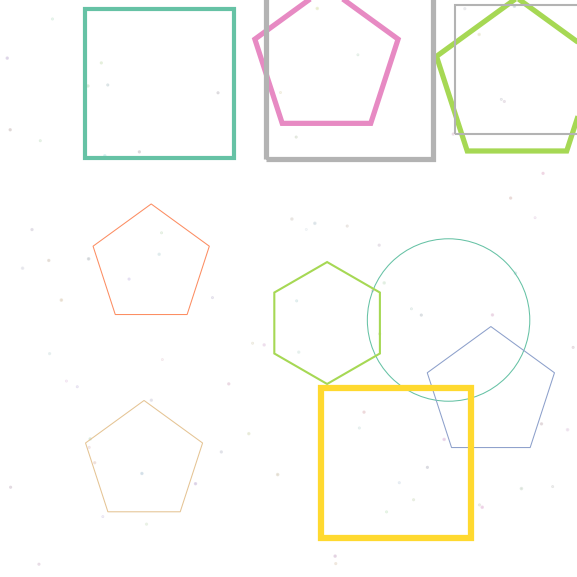[{"shape": "circle", "thickness": 0.5, "radius": 0.7, "center": [0.777, 0.445]}, {"shape": "square", "thickness": 2, "radius": 0.64, "center": [0.276, 0.855]}, {"shape": "pentagon", "thickness": 0.5, "radius": 0.53, "center": [0.262, 0.54]}, {"shape": "pentagon", "thickness": 0.5, "radius": 0.58, "center": [0.85, 0.318]}, {"shape": "pentagon", "thickness": 2.5, "radius": 0.65, "center": [0.565, 0.891]}, {"shape": "pentagon", "thickness": 2.5, "radius": 0.73, "center": [0.895, 0.856]}, {"shape": "hexagon", "thickness": 1, "radius": 0.53, "center": [0.566, 0.44]}, {"shape": "square", "thickness": 3, "radius": 0.65, "center": [0.685, 0.197]}, {"shape": "pentagon", "thickness": 0.5, "radius": 0.53, "center": [0.249, 0.199]}, {"shape": "square", "thickness": 2.5, "radius": 0.72, "center": [0.605, 0.868]}, {"shape": "square", "thickness": 1, "radius": 0.56, "center": [0.9, 0.879]}]